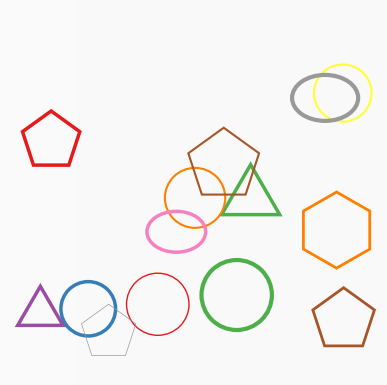[{"shape": "circle", "thickness": 1, "radius": 0.4, "center": [0.407, 0.21]}, {"shape": "pentagon", "thickness": 2.5, "radius": 0.39, "center": [0.132, 0.634]}, {"shape": "circle", "thickness": 2.5, "radius": 0.35, "center": [0.228, 0.198]}, {"shape": "triangle", "thickness": 2.5, "radius": 0.43, "center": [0.647, 0.486]}, {"shape": "circle", "thickness": 3, "radius": 0.45, "center": [0.611, 0.234]}, {"shape": "triangle", "thickness": 2.5, "radius": 0.34, "center": [0.104, 0.189]}, {"shape": "circle", "thickness": 1.5, "radius": 0.39, "center": [0.503, 0.486]}, {"shape": "hexagon", "thickness": 2, "radius": 0.49, "center": [0.869, 0.402]}, {"shape": "circle", "thickness": 1.5, "radius": 0.37, "center": [0.885, 0.758]}, {"shape": "pentagon", "thickness": 2, "radius": 0.42, "center": [0.887, 0.169]}, {"shape": "pentagon", "thickness": 1.5, "radius": 0.48, "center": [0.577, 0.572]}, {"shape": "oval", "thickness": 2.5, "radius": 0.38, "center": [0.455, 0.398]}, {"shape": "pentagon", "thickness": 0.5, "radius": 0.37, "center": [0.28, 0.136]}, {"shape": "oval", "thickness": 3, "radius": 0.43, "center": [0.839, 0.746]}]